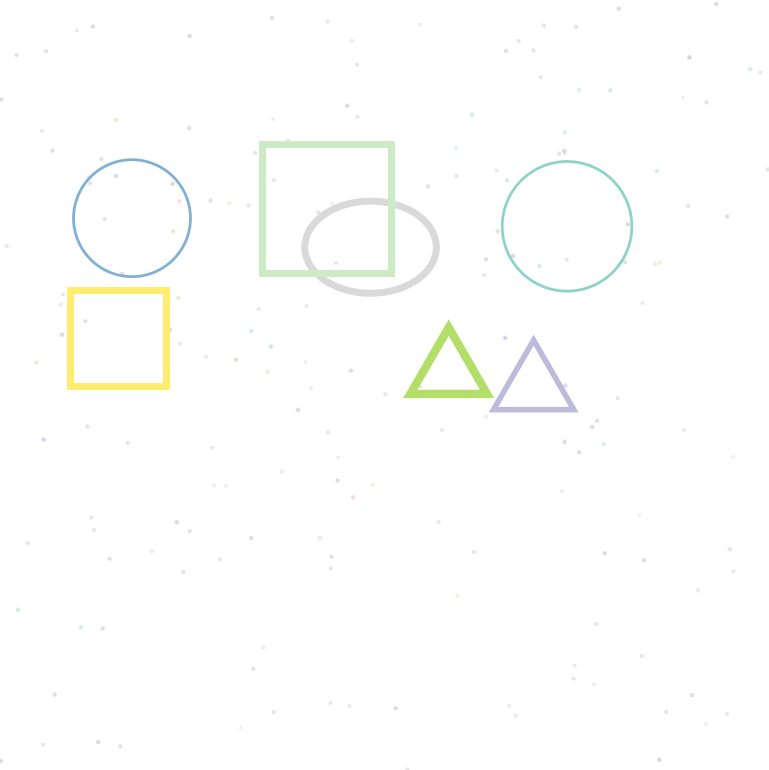[{"shape": "circle", "thickness": 1, "radius": 0.42, "center": [0.736, 0.706]}, {"shape": "triangle", "thickness": 2, "radius": 0.3, "center": [0.693, 0.498]}, {"shape": "circle", "thickness": 1, "radius": 0.38, "center": [0.171, 0.717]}, {"shape": "triangle", "thickness": 3, "radius": 0.29, "center": [0.583, 0.517]}, {"shape": "oval", "thickness": 2.5, "radius": 0.43, "center": [0.481, 0.679]}, {"shape": "square", "thickness": 2.5, "radius": 0.42, "center": [0.424, 0.73]}, {"shape": "square", "thickness": 2.5, "radius": 0.31, "center": [0.153, 0.561]}]